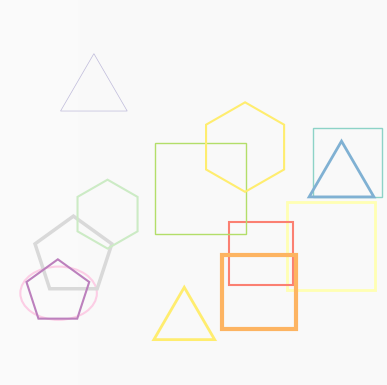[{"shape": "square", "thickness": 1, "radius": 0.45, "center": [0.896, 0.579]}, {"shape": "square", "thickness": 2, "radius": 0.57, "center": [0.855, 0.362]}, {"shape": "triangle", "thickness": 0.5, "radius": 0.5, "center": [0.242, 0.761]}, {"shape": "square", "thickness": 1.5, "radius": 0.41, "center": [0.673, 0.341]}, {"shape": "triangle", "thickness": 2, "radius": 0.48, "center": [0.881, 0.537]}, {"shape": "square", "thickness": 3, "radius": 0.48, "center": [0.668, 0.241]}, {"shape": "square", "thickness": 1, "radius": 0.59, "center": [0.517, 0.511]}, {"shape": "oval", "thickness": 1.5, "radius": 0.49, "center": [0.151, 0.238]}, {"shape": "pentagon", "thickness": 2.5, "radius": 0.52, "center": [0.189, 0.334]}, {"shape": "pentagon", "thickness": 1.5, "radius": 0.43, "center": [0.149, 0.241]}, {"shape": "hexagon", "thickness": 1.5, "radius": 0.45, "center": [0.278, 0.444]}, {"shape": "hexagon", "thickness": 1.5, "radius": 0.58, "center": [0.632, 0.618]}, {"shape": "triangle", "thickness": 2, "radius": 0.45, "center": [0.476, 0.163]}]